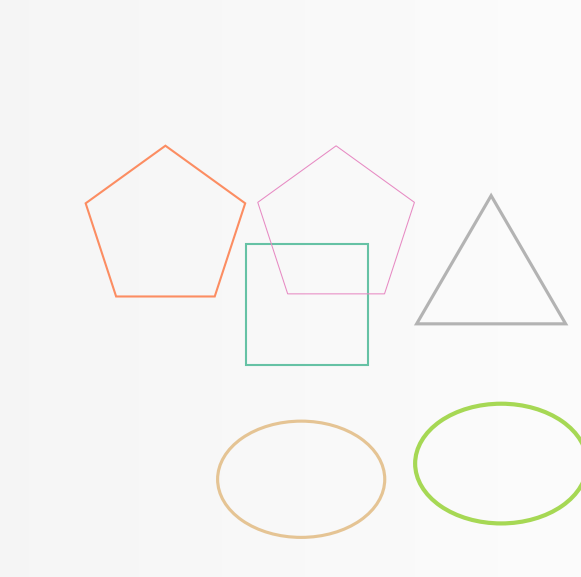[{"shape": "square", "thickness": 1, "radius": 0.53, "center": [0.528, 0.472]}, {"shape": "pentagon", "thickness": 1, "radius": 0.72, "center": [0.285, 0.602]}, {"shape": "pentagon", "thickness": 0.5, "radius": 0.71, "center": [0.578, 0.605]}, {"shape": "oval", "thickness": 2, "radius": 0.74, "center": [0.862, 0.196]}, {"shape": "oval", "thickness": 1.5, "radius": 0.72, "center": [0.518, 0.169]}, {"shape": "triangle", "thickness": 1.5, "radius": 0.74, "center": [0.845, 0.512]}]